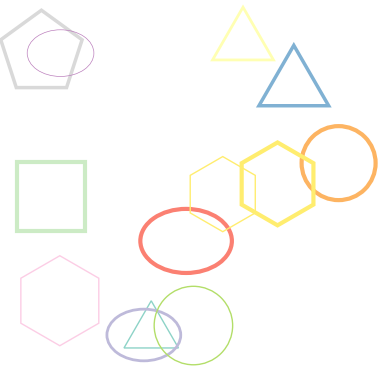[{"shape": "triangle", "thickness": 1, "radius": 0.41, "center": [0.393, 0.137]}, {"shape": "triangle", "thickness": 2, "radius": 0.46, "center": [0.631, 0.89]}, {"shape": "oval", "thickness": 2, "radius": 0.48, "center": [0.374, 0.13]}, {"shape": "oval", "thickness": 3, "radius": 0.59, "center": [0.483, 0.374]}, {"shape": "triangle", "thickness": 2.5, "radius": 0.52, "center": [0.763, 0.778]}, {"shape": "circle", "thickness": 3, "radius": 0.48, "center": [0.879, 0.576]}, {"shape": "circle", "thickness": 1, "radius": 0.51, "center": [0.502, 0.154]}, {"shape": "hexagon", "thickness": 1, "radius": 0.58, "center": [0.155, 0.219]}, {"shape": "pentagon", "thickness": 2.5, "radius": 0.56, "center": [0.108, 0.862]}, {"shape": "oval", "thickness": 0.5, "radius": 0.43, "center": [0.157, 0.862]}, {"shape": "square", "thickness": 3, "radius": 0.44, "center": [0.133, 0.489]}, {"shape": "hexagon", "thickness": 1, "radius": 0.49, "center": [0.579, 0.496]}, {"shape": "hexagon", "thickness": 3, "radius": 0.54, "center": [0.721, 0.522]}]